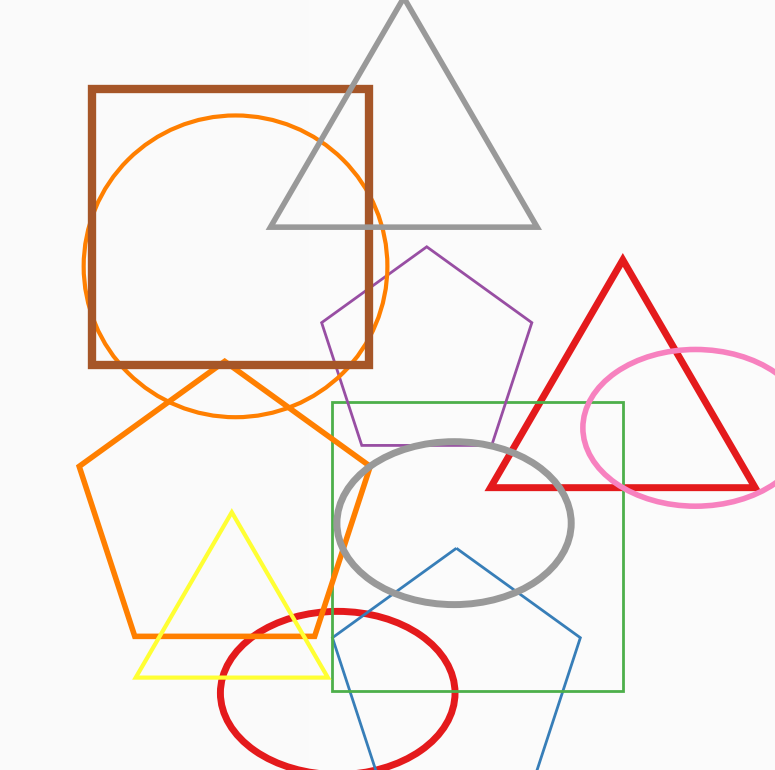[{"shape": "triangle", "thickness": 2.5, "radius": 0.99, "center": [0.804, 0.465]}, {"shape": "oval", "thickness": 2.5, "radius": 0.76, "center": [0.436, 0.1]}, {"shape": "pentagon", "thickness": 1, "radius": 0.84, "center": [0.589, 0.12]}, {"shape": "square", "thickness": 1, "radius": 0.94, "center": [0.616, 0.29]}, {"shape": "pentagon", "thickness": 1, "radius": 0.71, "center": [0.551, 0.537]}, {"shape": "pentagon", "thickness": 2, "radius": 0.99, "center": [0.29, 0.333]}, {"shape": "circle", "thickness": 1.5, "radius": 0.98, "center": [0.304, 0.654]}, {"shape": "triangle", "thickness": 1.5, "radius": 0.72, "center": [0.299, 0.192]}, {"shape": "square", "thickness": 3, "radius": 0.89, "center": [0.298, 0.705]}, {"shape": "oval", "thickness": 2, "radius": 0.73, "center": [0.897, 0.444]}, {"shape": "triangle", "thickness": 2, "radius": 0.99, "center": [0.521, 0.804]}, {"shape": "oval", "thickness": 2.5, "radius": 0.76, "center": [0.586, 0.321]}]